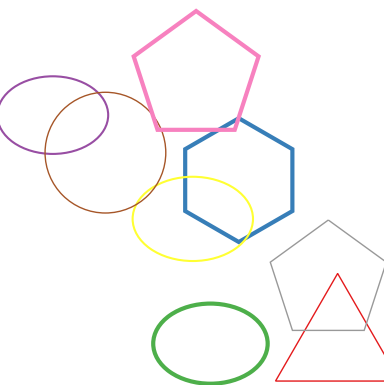[{"shape": "triangle", "thickness": 1, "radius": 0.93, "center": [0.877, 0.103]}, {"shape": "hexagon", "thickness": 3, "radius": 0.8, "center": [0.62, 0.532]}, {"shape": "oval", "thickness": 3, "radius": 0.74, "center": [0.547, 0.107]}, {"shape": "oval", "thickness": 1.5, "radius": 0.72, "center": [0.137, 0.701]}, {"shape": "oval", "thickness": 1.5, "radius": 0.78, "center": [0.501, 0.431]}, {"shape": "circle", "thickness": 1, "radius": 0.78, "center": [0.274, 0.604]}, {"shape": "pentagon", "thickness": 3, "radius": 0.85, "center": [0.509, 0.801]}, {"shape": "pentagon", "thickness": 1, "radius": 0.79, "center": [0.853, 0.27]}]